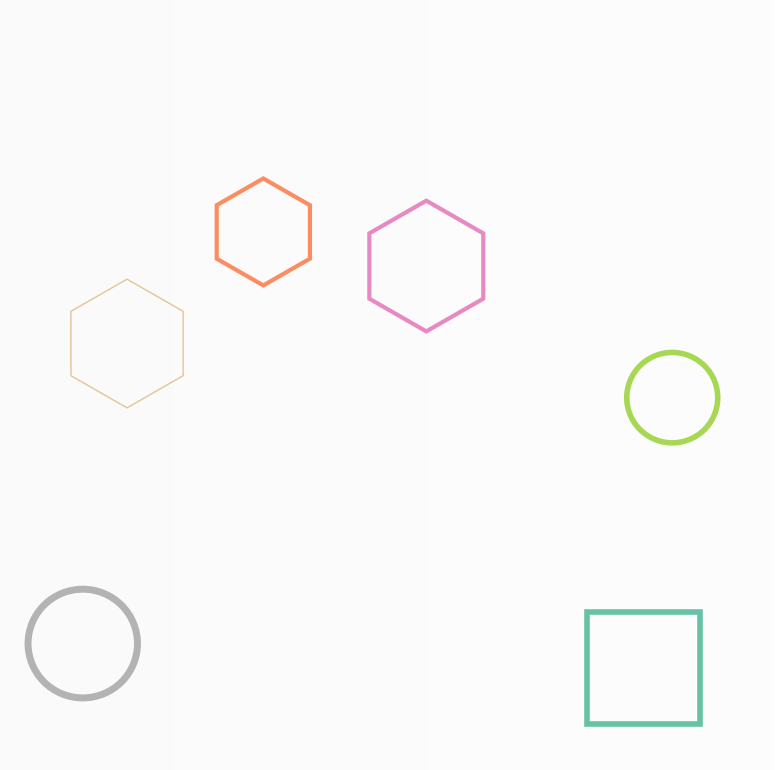[{"shape": "square", "thickness": 2, "radius": 0.36, "center": [0.83, 0.133]}, {"shape": "hexagon", "thickness": 1.5, "radius": 0.35, "center": [0.34, 0.699]}, {"shape": "hexagon", "thickness": 1.5, "radius": 0.42, "center": [0.55, 0.655]}, {"shape": "circle", "thickness": 2, "radius": 0.29, "center": [0.867, 0.484]}, {"shape": "hexagon", "thickness": 0.5, "radius": 0.42, "center": [0.164, 0.554]}, {"shape": "circle", "thickness": 2.5, "radius": 0.35, "center": [0.107, 0.164]}]